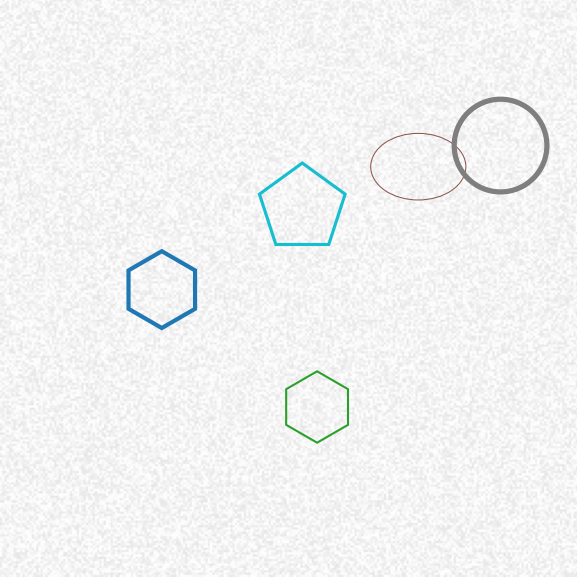[{"shape": "hexagon", "thickness": 2, "radius": 0.33, "center": [0.28, 0.498]}, {"shape": "hexagon", "thickness": 1, "radius": 0.31, "center": [0.549, 0.294]}, {"shape": "oval", "thickness": 0.5, "radius": 0.41, "center": [0.724, 0.711]}, {"shape": "circle", "thickness": 2.5, "radius": 0.4, "center": [0.867, 0.747]}, {"shape": "pentagon", "thickness": 1.5, "radius": 0.39, "center": [0.523, 0.639]}]